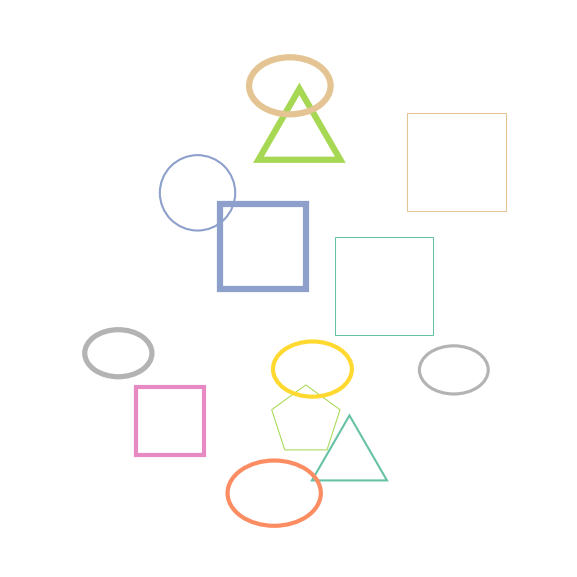[{"shape": "square", "thickness": 0.5, "radius": 0.42, "center": [0.665, 0.504]}, {"shape": "triangle", "thickness": 1, "radius": 0.38, "center": [0.605, 0.205]}, {"shape": "oval", "thickness": 2, "radius": 0.4, "center": [0.475, 0.145]}, {"shape": "square", "thickness": 3, "radius": 0.37, "center": [0.455, 0.572]}, {"shape": "circle", "thickness": 1, "radius": 0.33, "center": [0.342, 0.665]}, {"shape": "square", "thickness": 2, "radius": 0.29, "center": [0.295, 0.27]}, {"shape": "pentagon", "thickness": 0.5, "radius": 0.31, "center": [0.53, 0.27]}, {"shape": "triangle", "thickness": 3, "radius": 0.41, "center": [0.518, 0.763]}, {"shape": "oval", "thickness": 2, "radius": 0.34, "center": [0.541, 0.36]}, {"shape": "oval", "thickness": 3, "radius": 0.35, "center": [0.502, 0.851]}, {"shape": "square", "thickness": 0.5, "radius": 0.42, "center": [0.79, 0.719]}, {"shape": "oval", "thickness": 1.5, "radius": 0.3, "center": [0.786, 0.359]}, {"shape": "oval", "thickness": 2.5, "radius": 0.29, "center": [0.205, 0.388]}]